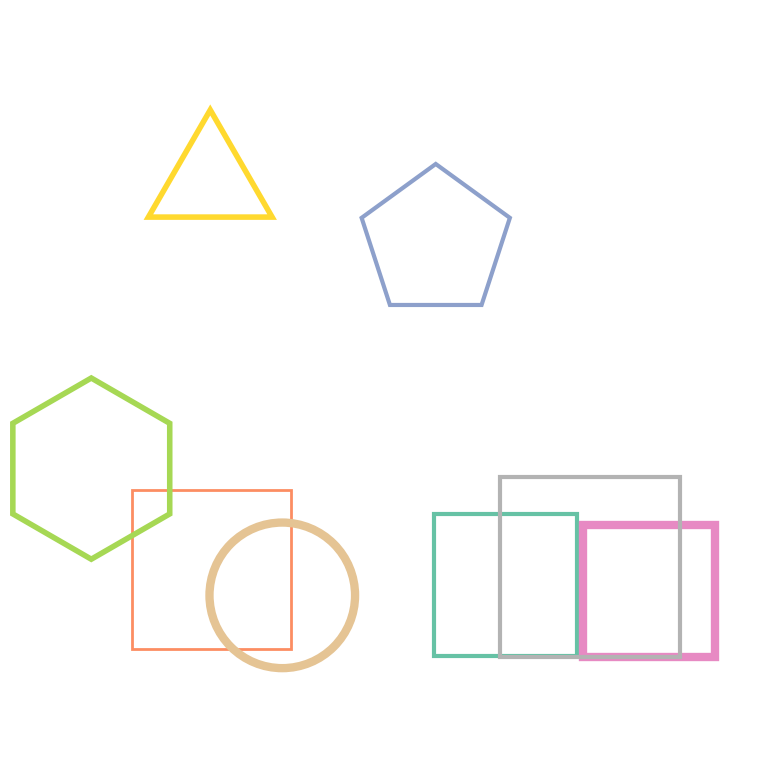[{"shape": "square", "thickness": 1.5, "radius": 0.46, "center": [0.657, 0.24]}, {"shape": "square", "thickness": 1, "radius": 0.52, "center": [0.275, 0.261]}, {"shape": "pentagon", "thickness": 1.5, "radius": 0.51, "center": [0.566, 0.686]}, {"shape": "square", "thickness": 3, "radius": 0.43, "center": [0.843, 0.233]}, {"shape": "hexagon", "thickness": 2, "radius": 0.59, "center": [0.119, 0.391]}, {"shape": "triangle", "thickness": 2, "radius": 0.46, "center": [0.273, 0.764]}, {"shape": "circle", "thickness": 3, "radius": 0.47, "center": [0.367, 0.227]}, {"shape": "square", "thickness": 1.5, "radius": 0.58, "center": [0.766, 0.264]}]